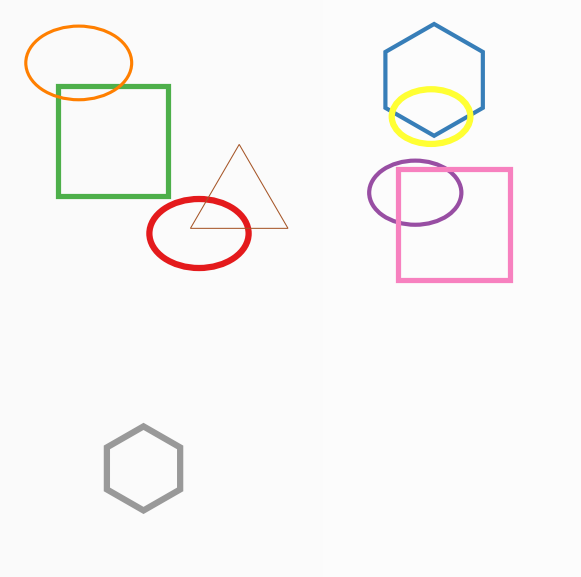[{"shape": "oval", "thickness": 3, "radius": 0.43, "center": [0.342, 0.595]}, {"shape": "hexagon", "thickness": 2, "radius": 0.48, "center": [0.747, 0.861]}, {"shape": "square", "thickness": 2.5, "radius": 0.48, "center": [0.194, 0.755]}, {"shape": "oval", "thickness": 2, "radius": 0.4, "center": [0.714, 0.665]}, {"shape": "oval", "thickness": 1.5, "radius": 0.46, "center": [0.135, 0.89]}, {"shape": "oval", "thickness": 3, "radius": 0.34, "center": [0.742, 0.797]}, {"shape": "triangle", "thickness": 0.5, "radius": 0.48, "center": [0.412, 0.652]}, {"shape": "square", "thickness": 2.5, "radius": 0.48, "center": [0.781, 0.611]}, {"shape": "hexagon", "thickness": 3, "radius": 0.36, "center": [0.247, 0.188]}]